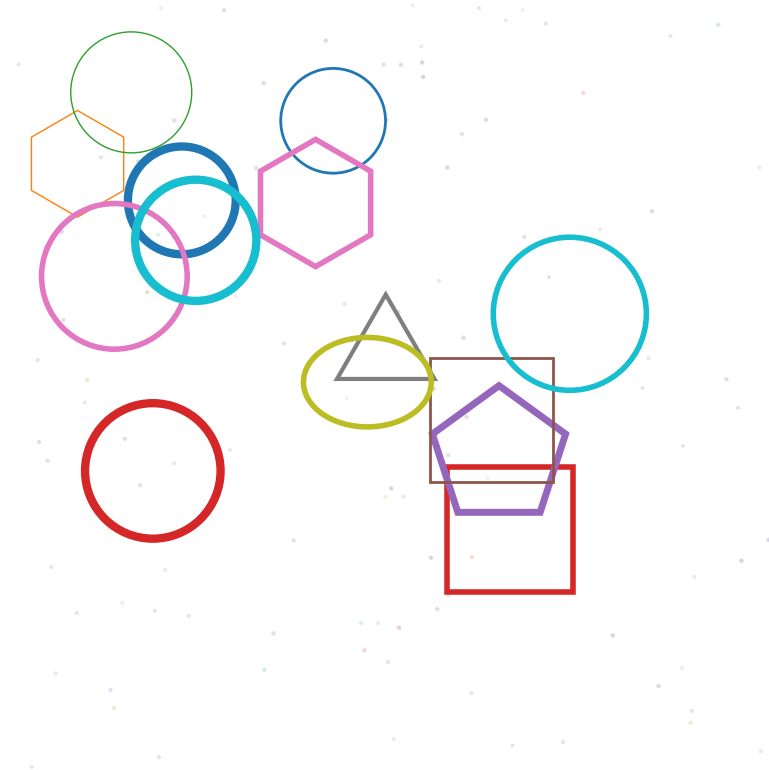[{"shape": "circle", "thickness": 3, "radius": 0.35, "center": [0.236, 0.74]}, {"shape": "circle", "thickness": 1, "radius": 0.34, "center": [0.433, 0.843]}, {"shape": "hexagon", "thickness": 0.5, "radius": 0.35, "center": [0.101, 0.787]}, {"shape": "circle", "thickness": 0.5, "radius": 0.39, "center": [0.17, 0.88]}, {"shape": "circle", "thickness": 3, "radius": 0.44, "center": [0.198, 0.388]}, {"shape": "square", "thickness": 2, "radius": 0.41, "center": [0.662, 0.313]}, {"shape": "pentagon", "thickness": 2.5, "radius": 0.45, "center": [0.648, 0.408]}, {"shape": "square", "thickness": 1, "radius": 0.4, "center": [0.638, 0.455]}, {"shape": "hexagon", "thickness": 2, "radius": 0.41, "center": [0.41, 0.736]}, {"shape": "circle", "thickness": 2, "radius": 0.47, "center": [0.149, 0.641]}, {"shape": "triangle", "thickness": 1.5, "radius": 0.37, "center": [0.501, 0.544]}, {"shape": "oval", "thickness": 2, "radius": 0.41, "center": [0.477, 0.504]}, {"shape": "circle", "thickness": 2, "radius": 0.5, "center": [0.74, 0.593]}, {"shape": "circle", "thickness": 3, "radius": 0.39, "center": [0.254, 0.688]}]